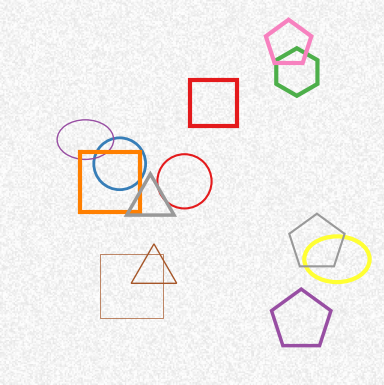[{"shape": "circle", "thickness": 1.5, "radius": 0.35, "center": [0.479, 0.529]}, {"shape": "square", "thickness": 3, "radius": 0.3, "center": [0.554, 0.733]}, {"shape": "circle", "thickness": 2, "radius": 0.34, "center": [0.311, 0.575]}, {"shape": "hexagon", "thickness": 3, "radius": 0.31, "center": [0.771, 0.813]}, {"shape": "oval", "thickness": 1, "radius": 0.37, "center": [0.222, 0.637]}, {"shape": "pentagon", "thickness": 2.5, "radius": 0.41, "center": [0.782, 0.168]}, {"shape": "square", "thickness": 3, "radius": 0.39, "center": [0.287, 0.527]}, {"shape": "oval", "thickness": 3, "radius": 0.42, "center": [0.875, 0.327]}, {"shape": "square", "thickness": 0.5, "radius": 0.41, "center": [0.342, 0.257]}, {"shape": "triangle", "thickness": 1, "radius": 0.34, "center": [0.4, 0.298]}, {"shape": "pentagon", "thickness": 3, "radius": 0.31, "center": [0.75, 0.887]}, {"shape": "pentagon", "thickness": 1.5, "radius": 0.38, "center": [0.823, 0.369]}, {"shape": "triangle", "thickness": 2.5, "radius": 0.36, "center": [0.391, 0.477]}]